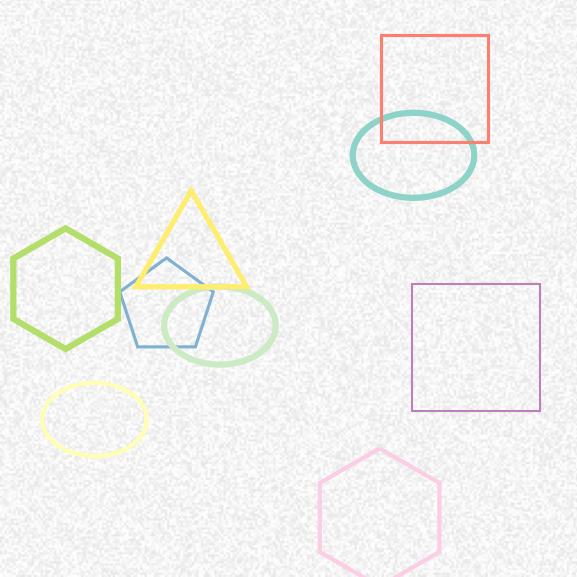[{"shape": "oval", "thickness": 3, "radius": 0.53, "center": [0.716, 0.73]}, {"shape": "oval", "thickness": 2, "radius": 0.45, "center": [0.164, 0.273]}, {"shape": "square", "thickness": 1.5, "radius": 0.46, "center": [0.753, 0.846]}, {"shape": "pentagon", "thickness": 1.5, "radius": 0.43, "center": [0.288, 0.467]}, {"shape": "hexagon", "thickness": 3, "radius": 0.52, "center": [0.114, 0.499]}, {"shape": "hexagon", "thickness": 2, "radius": 0.6, "center": [0.657, 0.103]}, {"shape": "square", "thickness": 1, "radius": 0.55, "center": [0.824, 0.398]}, {"shape": "oval", "thickness": 3, "radius": 0.48, "center": [0.381, 0.435]}, {"shape": "triangle", "thickness": 2.5, "radius": 0.55, "center": [0.331, 0.558]}]